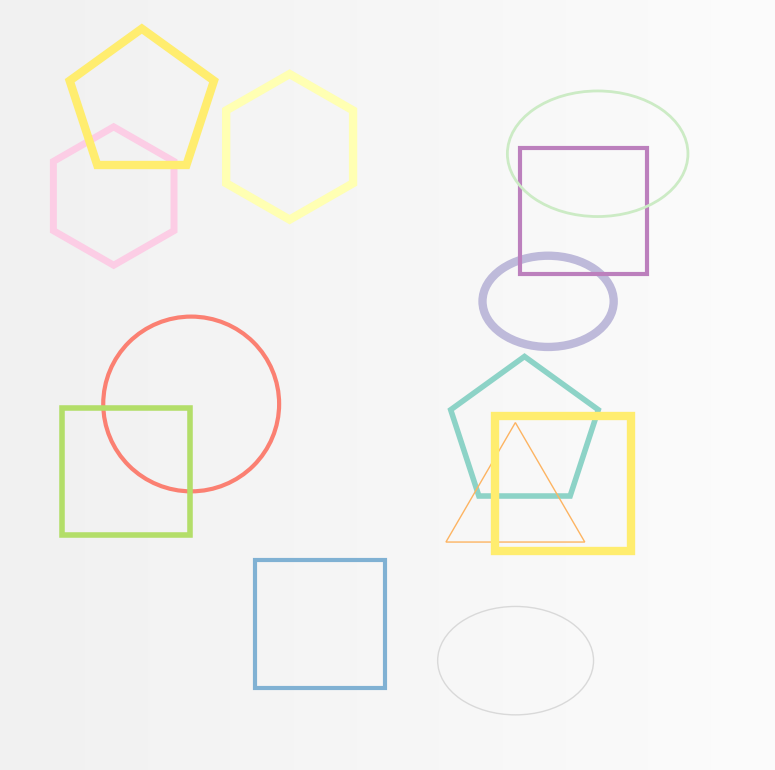[{"shape": "pentagon", "thickness": 2, "radius": 0.5, "center": [0.677, 0.437]}, {"shape": "hexagon", "thickness": 3, "radius": 0.47, "center": [0.374, 0.809]}, {"shape": "oval", "thickness": 3, "radius": 0.42, "center": [0.707, 0.609]}, {"shape": "circle", "thickness": 1.5, "radius": 0.57, "center": [0.247, 0.475]}, {"shape": "square", "thickness": 1.5, "radius": 0.42, "center": [0.413, 0.19]}, {"shape": "triangle", "thickness": 0.5, "radius": 0.52, "center": [0.665, 0.348]}, {"shape": "square", "thickness": 2, "radius": 0.42, "center": [0.162, 0.388]}, {"shape": "hexagon", "thickness": 2.5, "radius": 0.45, "center": [0.147, 0.745]}, {"shape": "oval", "thickness": 0.5, "radius": 0.5, "center": [0.665, 0.142]}, {"shape": "square", "thickness": 1.5, "radius": 0.41, "center": [0.753, 0.726]}, {"shape": "oval", "thickness": 1, "radius": 0.58, "center": [0.771, 0.8]}, {"shape": "square", "thickness": 3, "radius": 0.44, "center": [0.727, 0.372]}, {"shape": "pentagon", "thickness": 3, "radius": 0.49, "center": [0.183, 0.865]}]